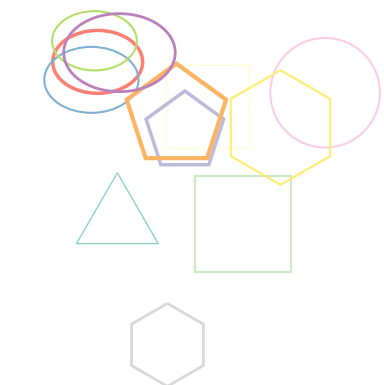[{"shape": "triangle", "thickness": 1, "radius": 0.61, "center": [0.305, 0.429]}, {"shape": "square", "thickness": 0.5, "radius": 0.54, "center": [0.54, 0.723]}, {"shape": "pentagon", "thickness": 2.5, "radius": 0.53, "center": [0.48, 0.658]}, {"shape": "oval", "thickness": 2.5, "radius": 0.58, "center": [0.254, 0.839]}, {"shape": "oval", "thickness": 1.5, "radius": 0.61, "center": [0.237, 0.793]}, {"shape": "pentagon", "thickness": 3, "radius": 0.68, "center": [0.458, 0.699]}, {"shape": "oval", "thickness": 1.5, "radius": 0.55, "center": [0.245, 0.894]}, {"shape": "circle", "thickness": 1.5, "radius": 0.71, "center": [0.845, 0.759]}, {"shape": "hexagon", "thickness": 2, "radius": 0.54, "center": [0.435, 0.104]}, {"shape": "oval", "thickness": 2, "radius": 0.72, "center": [0.31, 0.863]}, {"shape": "square", "thickness": 1.5, "radius": 0.63, "center": [0.631, 0.418]}, {"shape": "hexagon", "thickness": 1.5, "radius": 0.74, "center": [0.729, 0.669]}]